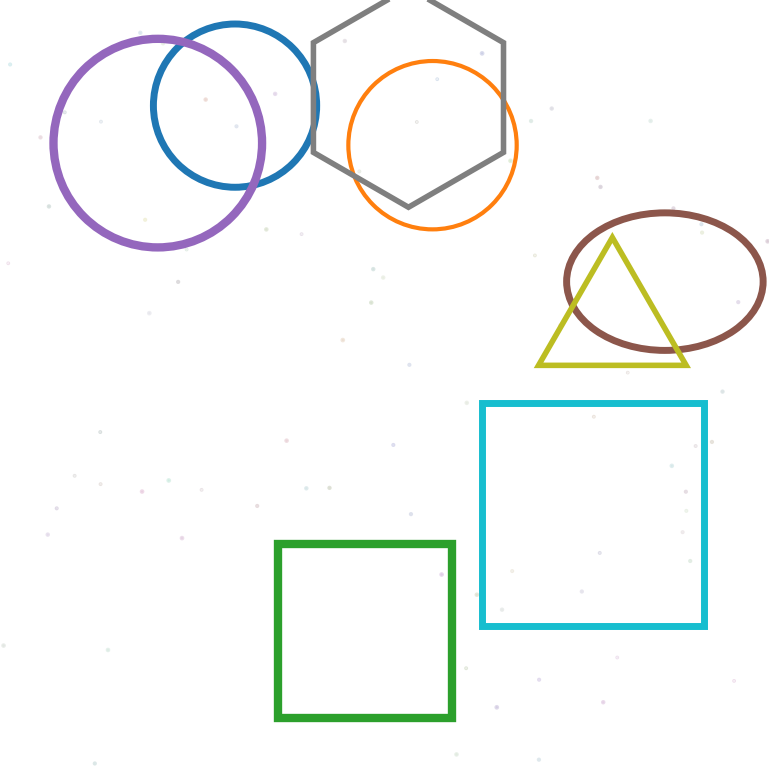[{"shape": "circle", "thickness": 2.5, "radius": 0.53, "center": [0.305, 0.863]}, {"shape": "circle", "thickness": 1.5, "radius": 0.55, "center": [0.562, 0.811]}, {"shape": "square", "thickness": 3, "radius": 0.56, "center": [0.474, 0.181]}, {"shape": "circle", "thickness": 3, "radius": 0.68, "center": [0.205, 0.814]}, {"shape": "oval", "thickness": 2.5, "radius": 0.64, "center": [0.863, 0.634]}, {"shape": "hexagon", "thickness": 2, "radius": 0.71, "center": [0.53, 0.873]}, {"shape": "triangle", "thickness": 2, "radius": 0.55, "center": [0.795, 0.581]}, {"shape": "square", "thickness": 2.5, "radius": 0.72, "center": [0.77, 0.332]}]